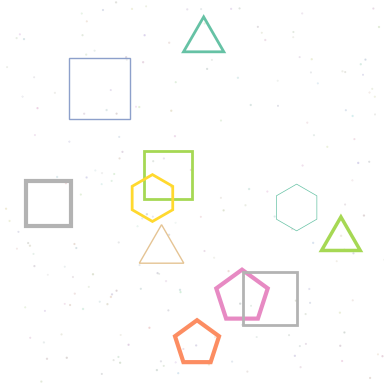[{"shape": "hexagon", "thickness": 0.5, "radius": 0.3, "center": [0.77, 0.461]}, {"shape": "triangle", "thickness": 2, "radius": 0.3, "center": [0.529, 0.896]}, {"shape": "pentagon", "thickness": 3, "radius": 0.3, "center": [0.512, 0.108]}, {"shape": "square", "thickness": 1, "radius": 0.4, "center": [0.26, 0.771]}, {"shape": "pentagon", "thickness": 3, "radius": 0.35, "center": [0.629, 0.229]}, {"shape": "square", "thickness": 2, "radius": 0.31, "center": [0.437, 0.546]}, {"shape": "triangle", "thickness": 2.5, "radius": 0.29, "center": [0.885, 0.378]}, {"shape": "hexagon", "thickness": 2, "radius": 0.3, "center": [0.396, 0.486]}, {"shape": "triangle", "thickness": 1, "radius": 0.33, "center": [0.42, 0.35]}, {"shape": "square", "thickness": 2, "radius": 0.35, "center": [0.701, 0.224]}, {"shape": "square", "thickness": 3, "radius": 0.29, "center": [0.125, 0.472]}]